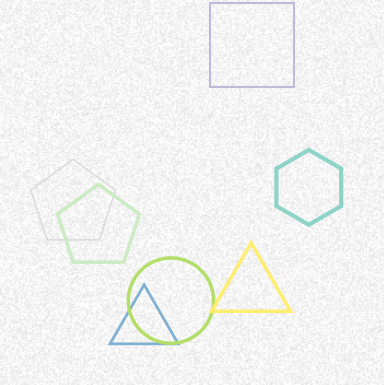[{"shape": "hexagon", "thickness": 3, "radius": 0.49, "center": [0.802, 0.513]}, {"shape": "square", "thickness": 1.5, "radius": 0.55, "center": [0.655, 0.883]}, {"shape": "triangle", "thickness": 2, "radius": 0.51, "center": [0.374, 0.158]}, {"shape": "circle", "thickness": 2.5, "radius": 0.55, "center": [0.444, 0.219]}, {"shape": "pentagon", "thickness": 1, "radius": 0.58, "center": [0.19, 0.471]}, {"shape": "pentagon", "thickness": 2.5, "radius": 0.56, "center": [0.256, 0.409]}, {"shape": "triangle", "thickness": 2.5, "radius": 0.59, "center": [0.652, 0.251]}]